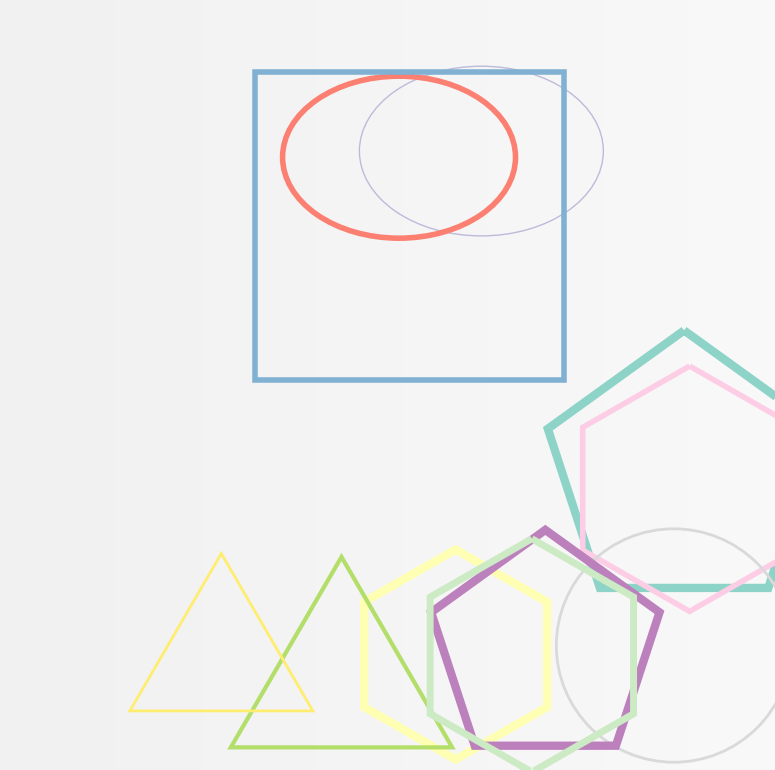[{"shape": "pentagon", "thickness": 3, "radius": 0.92, "center": [0.883, 0.386]}, {"shape": "hexagon", "thickness": 3, "radius": 0.68, "center": [0.588, 0.15]}, {"shape": "oval", "thickness": 0.5, "radius": 0.79, "center": [0.621, 0.804]}, {"shape": "oval", "thickness": 2, "radius": 0.75, "center": [0.515, 0.796]}, {"shape": "square", "thickness": 2, "radius": 1.0, "center": [0.528, 0.707]}, {"shape": "triangle", "thickness": 1.5, "radius": 0.82, "center": [0.441, 0.112]}, {"shape": "hexagon", "thickness": 2, "radius": 0.8, "center": [0.89, 0.365]}, {"shape": "circle", "thickness": 1, "radius": 0.76, "center": [0.869, 0.162]}, {"shape": "pentagon", "thickness": 3, "radius": 0.77, "center": [0.704, 0.157]}, {"shape": "hexagon", "thickness": 2.5, "radius": 0.76, "center": [0.686, 0.149]}, {"shape": "triangle", "thickness": 1, "radius": 0.68, "center": [0.286, 0.145]}]